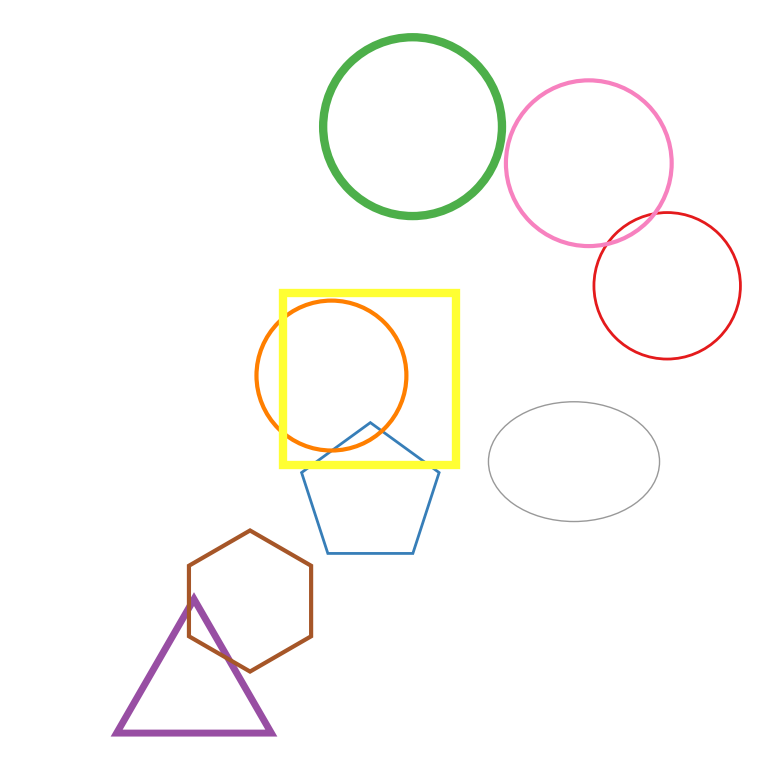[{"shape": "circle", "thickness": 1, "radius": 0.48, "center": [0.866, 0.629]}, {"shape": "pentagon", "thickness": 1, "radius": 0.47, "center": [0.481, 0.357]}, {"shape": "circle", "thickness": 3, "radius": 0.58, "center": [0.536, 0.836]}, {"shape": "triangle", "thickness": 2.5, "radius": 0.58, "center": [0.252, 0.106]}, {"shape": "circle", "thickness": 1.5, "radius": 0.49, "center": [0.43, 0.512]}, {"shape": "square", "thickness": 3, "radius": 0.56, "center": [0.48, 0.508]}, {"shape": "hexagon", "thickness": 1.5, "radius": 0.46, "center": [0.325, 0.219]}, {"shape": "circle", "thickness": 1.5, "radius": 0.54, "center": [0.765, 0.788]}, {"shape": "oval", "thickness": 0.5, "radius": 0.56, "center": [0.745, 0.4]}]